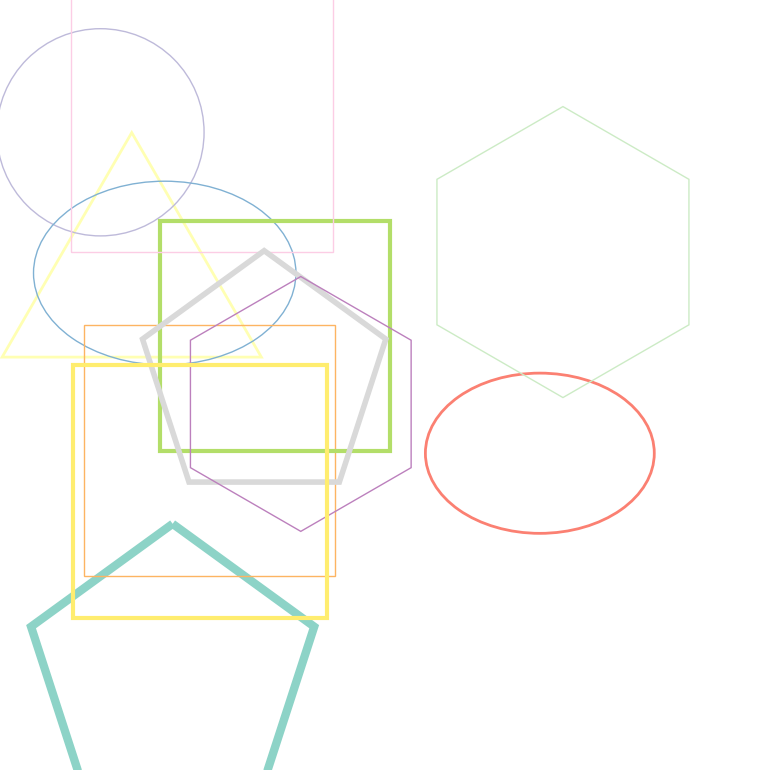[{"shape": "pentagon", "thickness": 3, "radius": 0.97, "center": [0.224, 0.126]}, {"shape": "triangle", "thickness": 1, "radius": 0.97, "center": [0.171, 0.633]}, {"shape": "circle", "thickness": 0.5, "radius": 0.67, "center": [0.13, 0.828]}, {"shape": "oval", "thickness": 1, "radius": 0.74, "center": [0.701, 0.411]}, {"shape": "oval", "thickness": 0.5, "radius": 0.85, "center": [0.214, 0.645]}, {"shape": "square", "thickness": 0.5, "radius": 0.81, "center": [0.272, 0.415]}, {"shape": "square", "thickness": 1.5, "radius": 0.75, "center": [0.358, 0.564]}, {"shape": "square", "thickness": 0.5, "radius": 0.85, "center": [0.262, 0.842]}, {"shape": "pentagon", "thickness": 2, "radius": 0.83, "center": [0.343, 0.508]}, {"shape": "hexagon", "thickness": 0.5, "radius": 0.83, "center": [0.391, 0.475]}, {"shape": "hexagon", "thickness": 0.5, "radius": 0.94, "center": [0.731, 0.673]}, {"shape": "square", "thickness": 1.5, "radius": 0.82, "center": [0.26, 0.361]}]